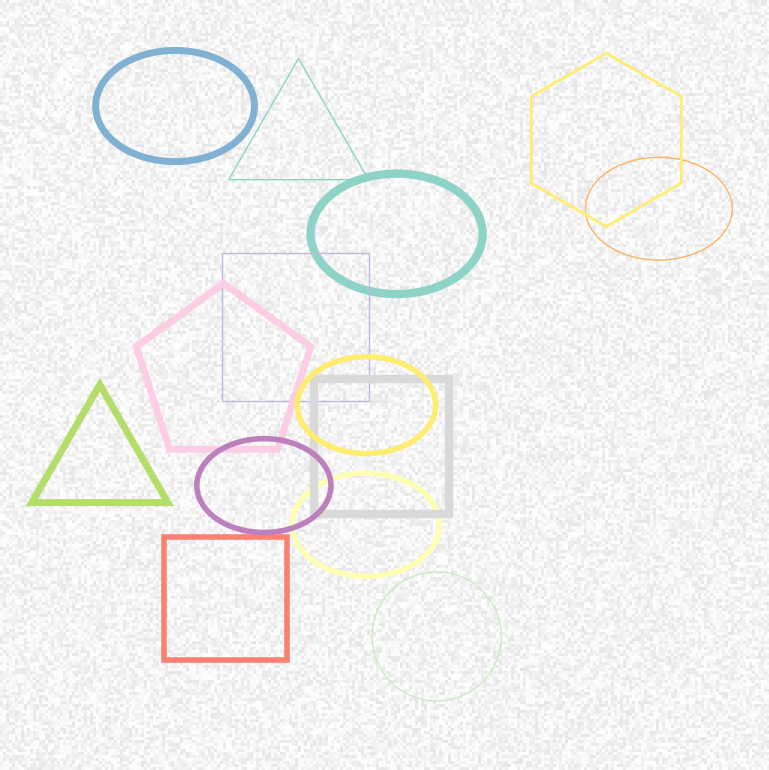[{"shape": "triangle", "thickness": 0.5, "radius": 0.52, "center": [0.388, 0.819]}, {"shape": "oval", "thickness": 3, "radius": 0.56, "center": [0.515, 0.696]}, {"shape": "oval", "thickness": 2, "radius": 0.48, "center": [0.475, 0.319]}, {"shape": "square", "thickness": 0.5, "radius": 0.48, "center": [0.384, 0.575]}, {"shape": "square", "thickness": 2, "radius": 0.4, "center": [0.293, 0.223]}, {"shape": "oval", "thickness": 2.5, "radius": 0.52, "center": [0.227, 0.862]}, {"shape": "oval", "thickness": 0.5, "radius": 0.48, "center": [0.856, 0.729]}, {"shape": "triangle", "thickness": 2.5, "radius": 0.51, "center": [0.13, 0.398]}, {"shape": "pentagon", "thickness": 2.5, "radius": 0.6, "center": [0.29, 0.513]}, {"shape": "square", "thickness": 3, "radius": 0.44, "center": [0.496, 0.42]}, {"shape": "oval", "thickness": 2, "radius": 0.44, "center": [0.343, 0.369]}, {"shape": "circle", "thickness": 0.5, "radius": 0.42, "center": [0.567, 0.174]}, {"shape": "oval", "thickness": 2, "radius": 0.45, "center": [0.476, 0.474]}, {"shape": "hexagon", "thickness": 1, "radius": 0.56, "center": [0.787, 0.818]}]